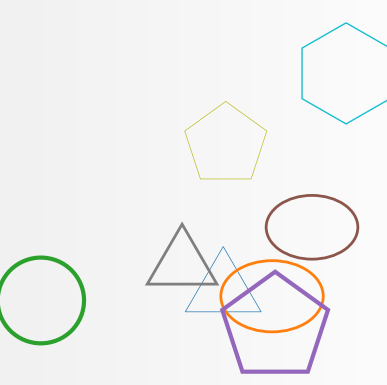[{"shape": "triangle", "thickness": 0.5, "radius": 0.57, "center": [0.576, 0.247]}, {"shape": "oval", "thickness": 2, "radius": 0.66, "center": [0.702, 0.23]}, {"shape": "circle", "thickness": 3, "radius": 0.56, "center": [0.106, 0.22]}, {"shape": "pentagon", "thickness": 3, "radius": 0.72, "center": [0.71, 0.151]}, {"shape": "oval", "thickness": 2, "radius": 0.59, "center": [0.805, 0.41]}, {"shape": "triangle", "thickness": 2, "radius": 0.52, "center": [0.47, 0.314]}, {"shape": "pentagon", "thickness": 0.5, "radius": 0.56, "center": [0.583, 0.625]}, {"shape": "hexagon", "thickness": 1, "radius": 0.66, "center": [0.893, 0.809]}]